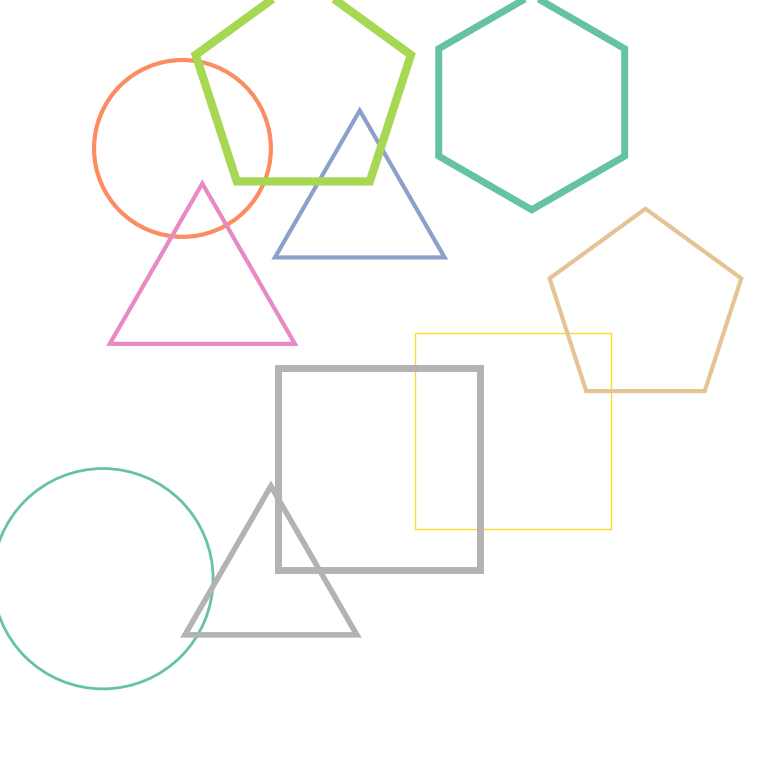[{"shape": "hexagon", "thickness": 2.5, "radius": 0.7, "center": [0.691, 0.867]}, {"shape": "circle", "thickness": 1, "radius": 0.72, "center": [0.134, 0.248]}, {"shape": "circle", "thickness": 1.5, "radius": 0.57, "center": [0.237, 0.807]}, {"shape": "triangle", "thickness": 1.5, "radius": 0.64, "center": [0.467, 0.729]}, {"shape": "triangle", "thickness": 1.5, "radius": 0.69, "center": [0.263, 0.623]}, {"shape": "pentagon", "thickness": 3, "radius": 0.73, "center": [0.394, 0.883]}, {"shape": "square", "thickness": 0.5, "radius": 0.64, "center": [0.666, 0.441]}, {"shape": "pentagon", "thickness": 1.5, "radius": 0.65, "center": [0.838, 0.598]}, {"shape": "square", "thickness": 2.5, "radius": 0.66, "center": [0.492, 0.391]}, {"shape": "triangle", "thickness": 2, "radius": 0.64, "center": [0.352, 0.24]}]